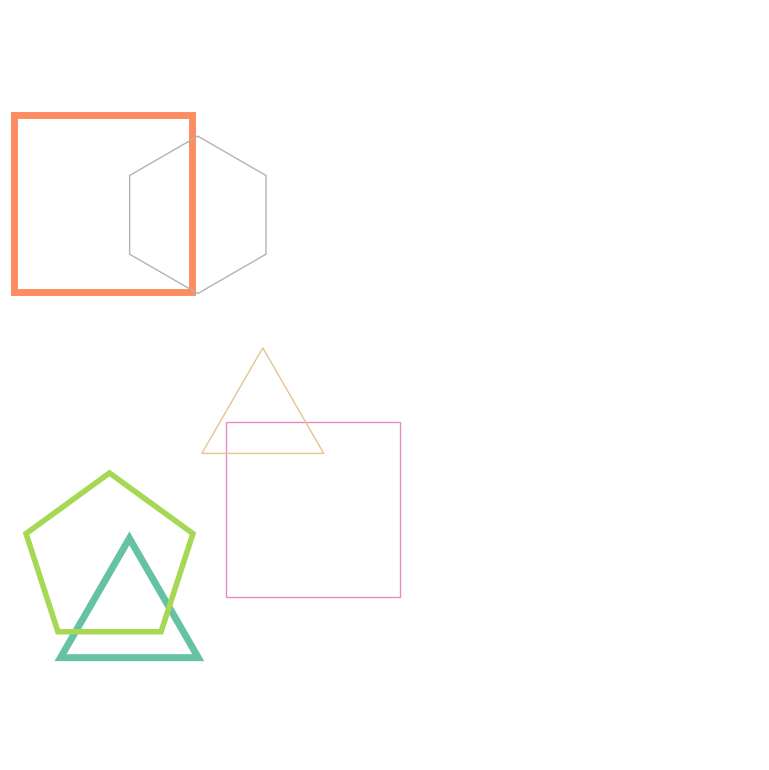[{"shape": "triangle", "thickness": 2.5, "radius": 0.52, "center": [0.168, 0.198]}, {"shape": "square", "thickness": 2.5, "radius": 0.58, "center": [0.134, 0.735]}, {"shape": "square", "thickness": 0.5, "radius": 0.57, "center": [0.407, 0.338]}, {"shape": "pentagon", "thickness": 2, "radius": 0.57, "center": [0.142, 0.272]}, {"shape": "triangle", "thickness": 0.5, "radius": 0.46, "center": [0.341, 0.457]}, {"shape": "hexagon", "thickness": 0.5, "radius": 0.51, "center": [0.257, 0.721]}]